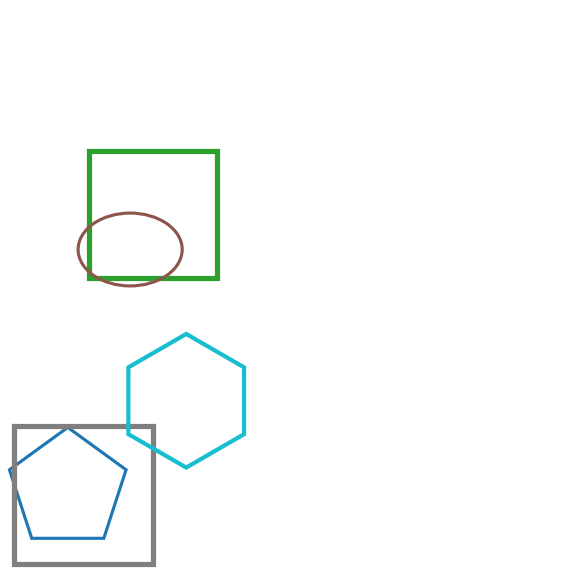[{"shape": "pentagon", "thickness": 1.5, "radius": 0.53, "center": [0.117, 0.153]}, {"shape": "square", "thickness": 2.5, "radius": 0.55, "center": [0.265, 0.628]}, {"shape": "oval", "thickness": 1.5, "radius": 0.45, "center": [0.225, 0.567]}, {"shape": "square", "thickness": 2.5, "radius": 0.6, "center": [0.145, 0.142]}, {"shape": "hexagon", "thickness": 2, "radius": 0.58, "center": [0.322, 0.305]}]